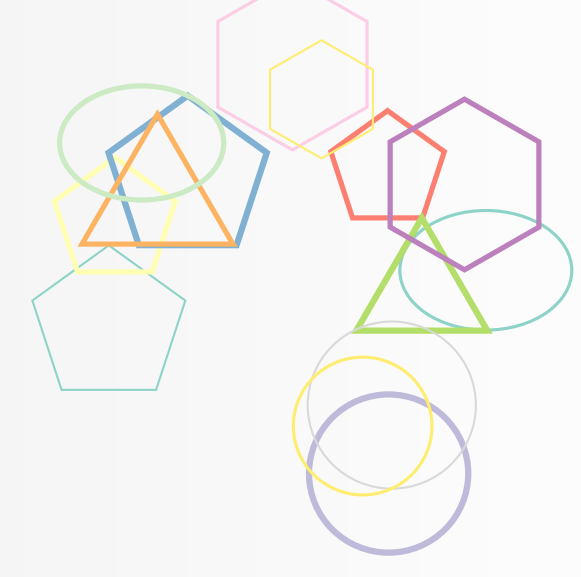[{"shape": "pentagon", "thickness": 1, "radius": 0.69, "center": [0.187, 0.436]}, {"shape": "oval", "thickness": 1.5, "radius": 0.74, "center": [0.836, 0.531]}, {"shape": "pentagon", "thickness": 2.5, "radius": 0.55, "center": [0.198, 0.617]}, {"shape": "circle", "thickness": 3, "radius": 0.68, "center": [0.669, 0.179]}, {"shape": "pentagon", "thickness": 2.5, "radius": 0.51, "center": [0.667, 0.705]}, {"shape": "pentagon", "thickness": 3, "radius": 0.72, "center": [0.323, 0.69]}, {"shape": "triangle", "thickness": 2.5, "radius": 0.75, "center": [0.271, 0.651]}, {"shape": "triangle", "thickness": 3, "radius": 0.65, "center": [0.726, 0.492]}, {"shape": "hexagon", "thickness": 1.5, "radius": 0.74, "center": [0.503, 0.888]}, {"shape": "circle", "thickness": 1, "radius": 0.72, "center": [0.674, 0.298]}, {"shape": "hexagon", "thickness": 2.5, "radius": 0.74, "center": [0.799, 0.68]}, {"shape": "oval", "thickness": 2.5, "radius": 0.71, "center": [0.244, 0.752]}, {"shape": "hexagon", "thickness": 1, "radius": 0.51, "center": [0.553, 0.827]}, {"shape": "circle", "thickness": 1.5, "radius": 0.6, "center": [0.624, 0.261]}]